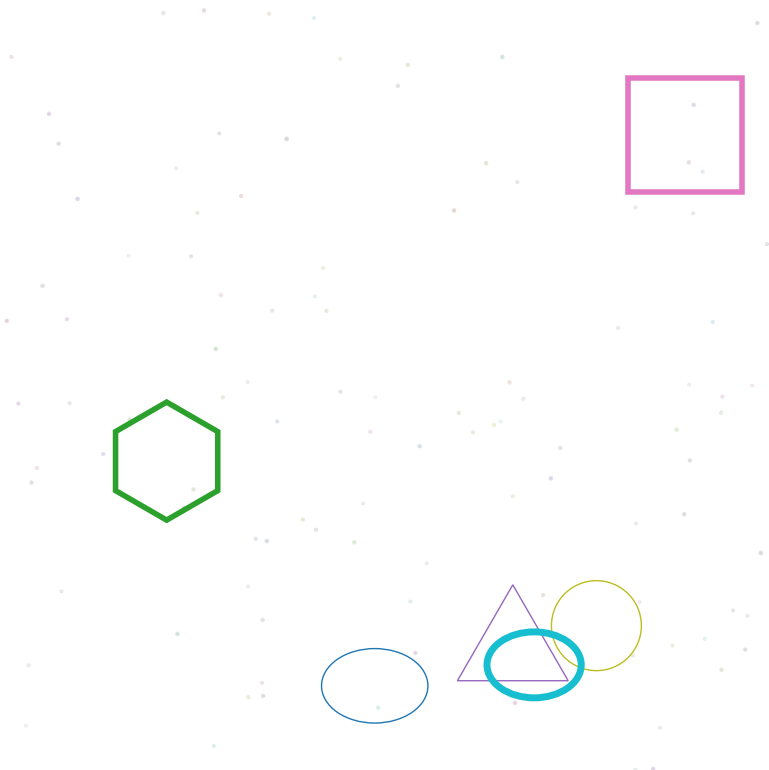[{"shape": "oval", "thickness": 0.5, "radius": 0.35, "center": [0.487, 0.109]}, {"shape": "hexagon", "thickness": 2, "radius": 0.38, "center": [0.216, 0.401]}, {"shape": "triangle", "thickness": 0.5, "radius": 0.42, "center": [0.666, 0.157]}, {"shape": "square", "thickness": 2, "radius": 0.37, "center": [0.89, 0.825]}, {"shape": "circle", "thickness": 0.5, "radius": 0.29, "center": [0.775, 0.187]}, {"shape": "oval", "thickness": 2.5, "radius": 0.31, "center": [0.694, 0.137]}]